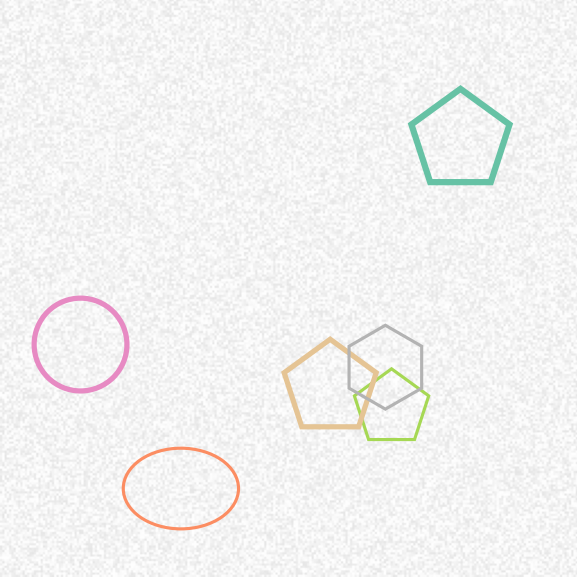[{"shape": "pentagon", "thickness": 3, "radius": 0.45, "center": [0.797, 0.756]}, {"shape": "oval", "thickness": 1.5, "radius": 0.5, "center": [0.313, 0.153]}, {"shape": "circle", "thickness": 2.5, "radius": 0.4, "center": [0.139, 0.403]}, {"shape": "pentagon", "thickness": 1.5, "radius": 0.34, "center": [0.678, 0.293]}, {"shape": "pentagon", "thickness": 2.5, "radius": 0.42, "center": [0.572, 0.328]}, {"shape": "hexagon", "thickness": 1.5, "radius": 0.36, "center": [0.667, 0.363]}]